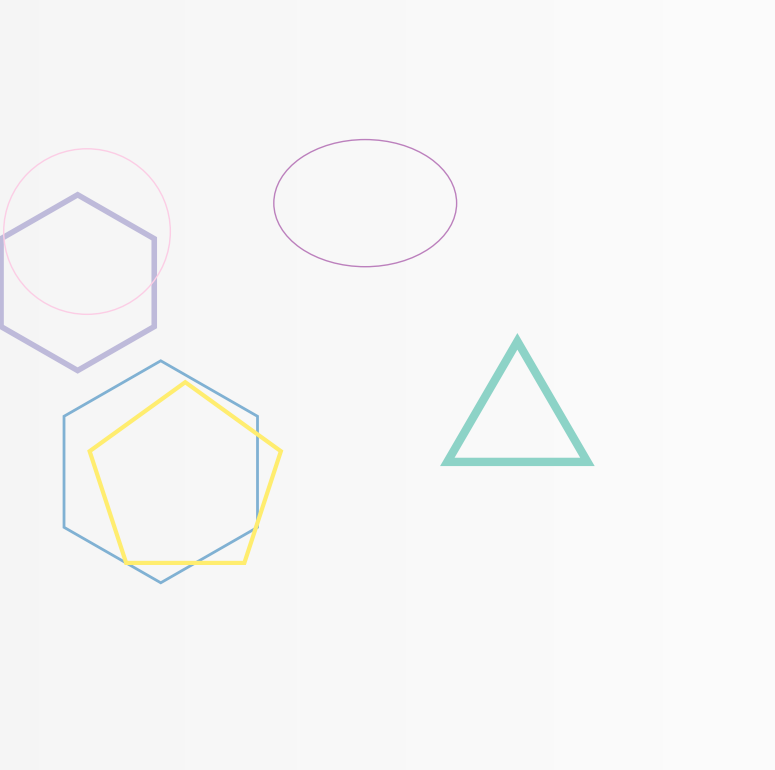[{"shape": "triangle", "thickness": 3, "radius": 0.52, "center": [0.668, 0.452]}, {"shape": "hexagon", "thickness": 2, "radius": 0.57, "center": [0.1, 0.633]}, {"shape": "hexagon", "thickness": 1, "radius": 0.72, "center": [0.207, 0.387]}, {"shape": "circle", "thickness": 0.5, "radius": 0.54, "center": [0.112, 0.699]}, {"shape": "oval", "thickness": 0.5, "radius": 0.59, "center": [0.471, 0.736]}, {"shape": "pentagon", "thickness": 1.5, "radius": 0.65, "center": [0.239, 0.374]}]